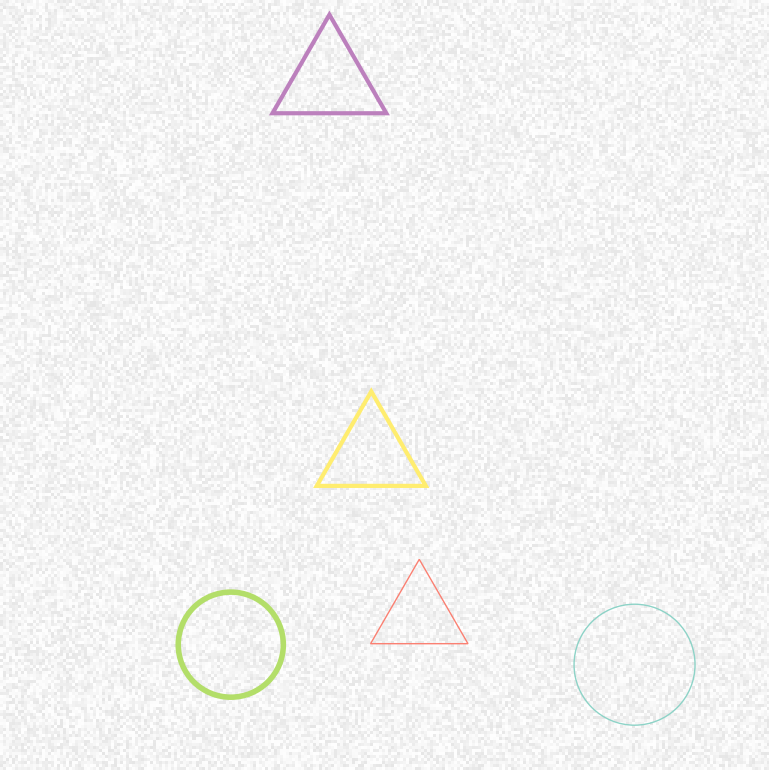[{"shape": "circle", "thickness": 0.5, "radius": 0.39, "center": [0.824, 0.137]}, {"shape": "triangle", "thickness": 0.5, "radius": 0.37, "center": [0.545, 0.201]}, {"shape": "circle", "thickness": 2, "radius": 0.34, "center": [0.3, 0.163]}, {"shape": "triangle", "thickness": 1.5, "radius": 0.43, "center": [0.428, 0.896]}, {"shape": "triangle", "thickness": 1.5, "radius": 0.41, "center": [0.482, 0.41]}]